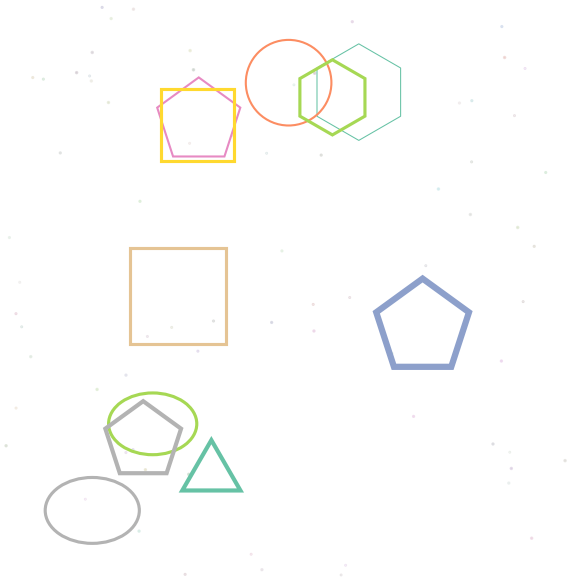[{"shape": "triangle", "thickness": 2, "radius": 0.29, "center": [0.366, 0.179]}, {"shape": "hexagon", "thickness": 0.5, "radius": 0.42, "center": [0.621, 0.84]}, {"shape": "circle", "thickness": 1, "radius": 0.37, "center": [0.5, 0.856]}, {"shape": "pentagon", "thickness": 3, "radius": 0.42, "center": [0.732, 0.432]}, {"shape": "pentagon", "thickness": 1, "radius": 0.38, "center": [0.344, 0.789]}, {"shape": "hexagon", "thickness": 1.5, "radius": 0.33, "center": [0.576, 0.831]}, {"shape": "oval", "thickness": 1.5, "radius": 0.38, "center": [0.264, 0.265]}, {"shape": "square", "thickness": 1.5, "radius": 0.31, "center": [0.342, 0.783]}, {"shape": "square", "thickness": 1.5, "radius": 0.42, "center": [0.308, 0.487]}, {"shape": "pentagon", "thickness": 2, "radius": 0.34, "center": [0.248, 0.236]}, {"shape": "oval", "thickness": 1.5, "radius": 0.41, "center": [0.16, 0.115]}]